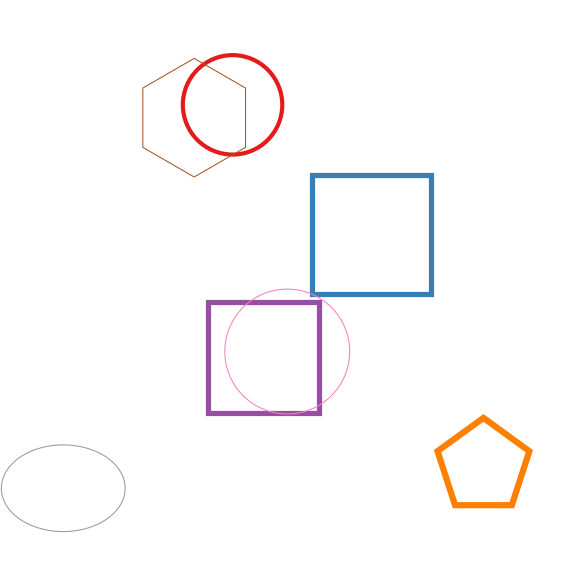[{"shape": "circle", "thickness": 2, "radius": 0.43, "center": [0.403, 0.818]}, {"shape": "square", "thickness": 2.5, "radius": 0.51, "center": [0.643, 0.593]}, {"shape": "square", "thickness": 2.5, "radius": 0.48, "center": [0.457, 0.38]}, {"shape": "pentagon", "thickness": 3, "radius": 0.42, "center": [0.837, 0.192]}, {"shape": "hexagon", "thickness": 0.5, "radius": 0.51, "center": [0.336, 0.795]}, {"shape": "circle", "thickness": 0.5, "radius": 0.54, "center": [0.497, 0.39]}, {"shape": "oval", "thickness": 0.5, "radius": 0.54, "center": [0.11, 0.154]}]